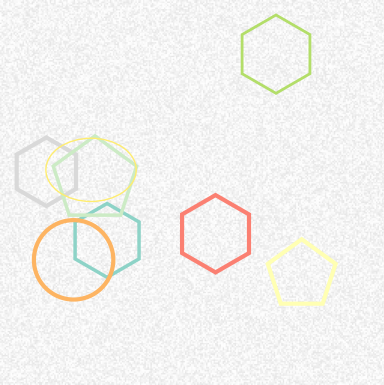[{"shape": "hexagon", "thickness": 2.5, "radius": 0.48, "center": [0.278, 0.376]}, {"shape": "pentagon", "thickness": 3, "radius": 0.46, "center": [0.784, 0.286]}, {"shape": "hexagon", "thickness": 3, "radius": 0.5, "center": [0.56, 0.393]}, {"shape": "circle", "thickness": 3, "radius": 0.52, "center": [0.191, 0.325]}, {"shape": "hexagon", "thickness": 2, "radius": 0.51, "center": [0.717, 0.859]}, {"shape": "hexagon", "thickness": 3, "radius": 0.45, "center": [0.12, 0.554]}, {"shape": "pentagon", "thickness": 2.5, "radius": 0.57, "center": [0.247, 0.533]}, {"shape": "oval", "thickness": 1, "radius": 0.59, "center": [0.236, 0.559]}]